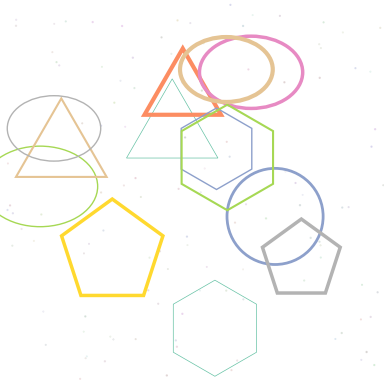[{"shape": "hexagon", "thickness": 0.5, "radius": 0.62, "center": [0.558, 0.147]}, {"shape": "triangle", "thickness": 0.5, "radius": 0.69, "center": [0.447, 0.658]}, {"shape": "triangle", "thickness": 3, "radius": 0.57, "center": [0.475, 0.759]}, {"shape": "hexagon", "thickness": 1, "radius": 0.53, "center": [0.562, 0.614]}, {"shape": "circle", "thickness": 2, "radius": 0.62, "center": [0.714, 0.438]}, {"shape": "oval", "thickness": 2.5, "radius": 0.67, "center": [0.652, 0.812]}, {"shape": "hexagon", "thickness": 1.5, "radius": 0.69, "center": [0.59, 0.591]}, {"shape": "oval", "thickness": 1, "radius": 0.75, "center": [0.104, 0.516]}, {"shape": "pentagon", "thickness": 2.5, "radius": 0.69, "center": [0.292, 0.345]}, {"shape": "oval", "thickness": 3, "radius": 0.6, "center": [0.588, 0.82]}, {"shape": "triangle", "thickness": 1.5, "radius": 0.68, "center": [0.159, 0.608]}, {"shape": "oval", "thickness": 1, "radius": 0.61, "center": [0.14, 0.666]}, {"shape": "pentagon", "thickness": 2.5, "radius": 0.53, "center": [0.783, 0.325]}]